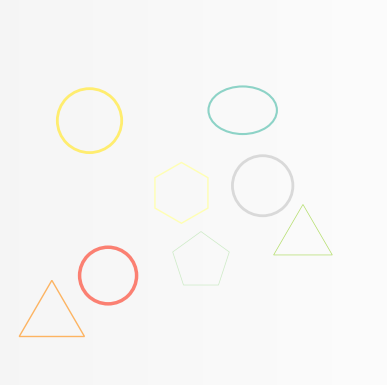[{"shape": "oval", "thickness": 1.5, "radius": 0.44, "center": [0.626, 0.714]}, {"shape": "hexagon", "thickness": 1, "radius": 0.39, "center": [0.468, 0.499]}, {"shape": "circle", "thickness": 2.5, "radius": 0.37, "center": [0.279, 0.284]}, {"shape": "triangle", "thickness": 1, "radius": 0.49, "center": [0.134, 0.175]}, {"shape": "triangle", "thickness": 0.5, "radius": 0.44, "center": [0.782, 0.382]}, {"shape": "circle", "thickness": 2, "radius": 0.39, "center": [0.678, 0.518]}, {"shape": "pentagon", "thickness": 0.5, "radius": 0.38, "center": [0.519, 0.322]}, {"shape": "circle", "thickness": 2, "radius": 0.42, "center": [0.231, 0.687]}]